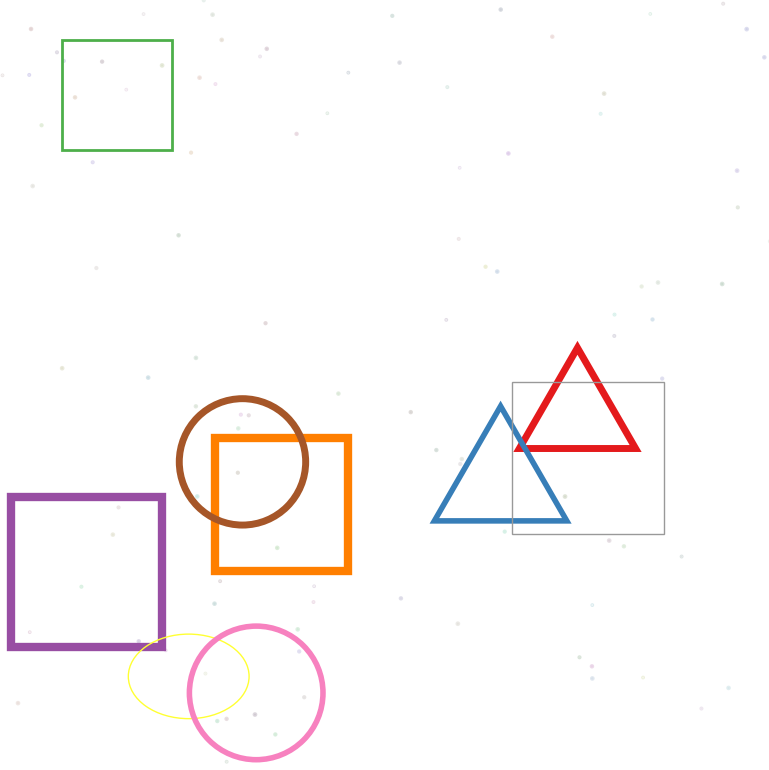[{"shape": "triangle", "thickness": 2.5, "radius": 0.44, "center": [0.75, 0.461]}, {"shape": "triangle", "thickness": 2, "radius": 0.5, "center": [0.65, 0.373]}, {"shape": "square", "thickness": 1, "radius": 0.36, "center": [0.152, 0.876]}, {"shape": "square", "thickness": 3, "radius": 0.49, "center": [0.112, 0.257]}, {"shape": "square", "thickness": 3, "radius": 0.43, "center": [0.365, 0.345]}, {"shape": "oval", "thickness": 0.5, "radius": 0.39, "center": [0.245, 0.122]}, {"shape": "circle", "thickness": 2.5, "radius": 0.41, "center": [0.315, 0.4]}, {"shape": "circle", "thickness": 2, "radius": 0.43, "center": [0.333, 0.1]}, {"shape": "square", "thickness": 0.5, "radius": 0.49, "center": [0.764, 0.405]}]